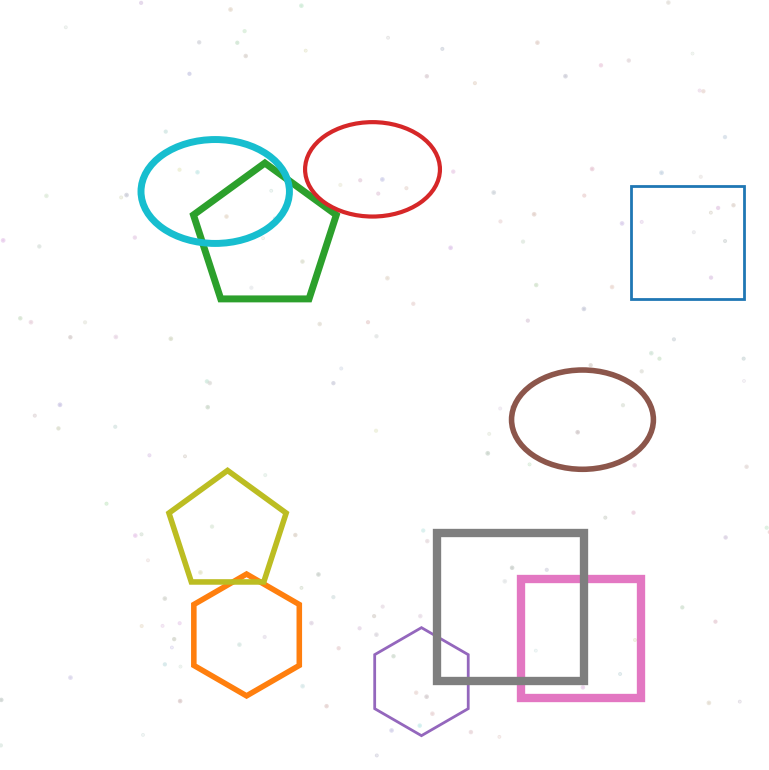[{"shape": "square", "thickness": 1, "radius": 0.37, "center": [0.892, 0.685]}, {"shape": "hexagon", "thickness": 2, "radius": 0.4, "center": [0.32, 0.175]}, {"shape": "pentagon", "thickness": 2.5, "radius": 0.49, "center": [0.344, 0.691]}, {"shape": "oval", "thickness": 1.5, "radius": 0.44, "center": [0.484, 0.78]}, {"shape": "hexagon", "thickness": 1, "radius": 0.35, "center": [0.547, 0.115]}, {"shape": "oval", "thickness": 2, "radius": 0.46, "center": [0.756, 0.455]}, {"shape": "square", "thickness": 3, "radius": 0.39, "center": [0.755, 0.171]}, {"shape": "square", "thickness": 3, "radius": 0.48, "center": [0.663, 0.211]}, {"shape": "pentagon", "thickness": 2, "radius": 0.4, "center": [0.296, 0.309]}, {"shape": "oval", "thickness": 2.5, "radius": 0.48, "center": [0.28, 0.751]}]